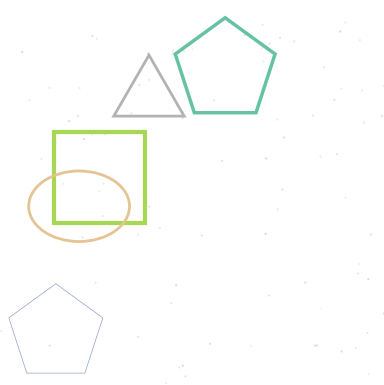[{"shape": "pentagon", "thickness": 2.5, "radius": 0.68, "center": [0.585, 0.818]}, {"shape": "pentagon", "thickness": 0.5, "radius": 0.64, "center": [0.145, 0.135]}, {"shape": "square", "thickness": 3, "radius": 0.59, "center": [0.259, 0.539]}, {"shape": "oval", "thickness": 2, "radius": 0.65, "center": [0.205, 0.464]}, {"shape": "triangle", "thickness": 2, "radius": 0.53, "center": [0.387, 0.751]}]